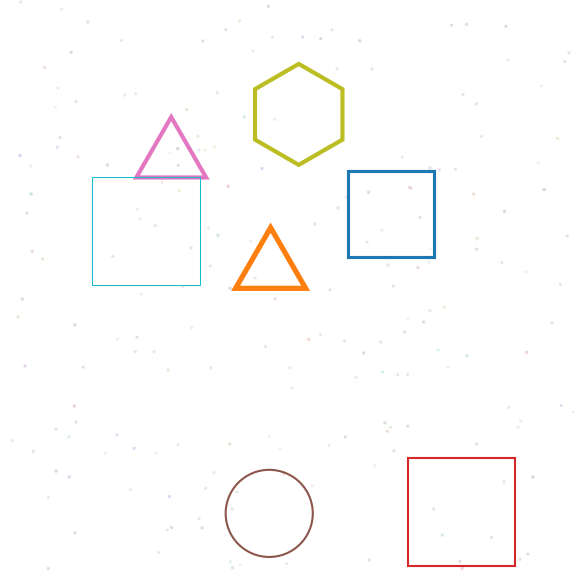[{"shape": "square", "thickness": 1.5, "radius": 0.37, "center": [0.677, 0.629]}, {"shape": "triangle", "thickness": 2.5, "radius": 0.35, "center": [0.469, 0.535]}, {"shape": "square", "thickness": 1, "radius": 0.46, "center": [0.8, 0.112]}, {"shape": "circle", "thickness": 1, "radius": 0.38, "center": [0.466, 0.11]}, {"shape": "triangle", "thickness": 2, "radius": 0.35, "center": [0.296, 0.727]}, {"shape": "hexagon", "thickness": 2, "radius": 0.44, "center": [0.517, 0.801]}, {"shape": "square", "thickness": 0.5, "radius": 0.47, "center": [0.253, 0.599]}]